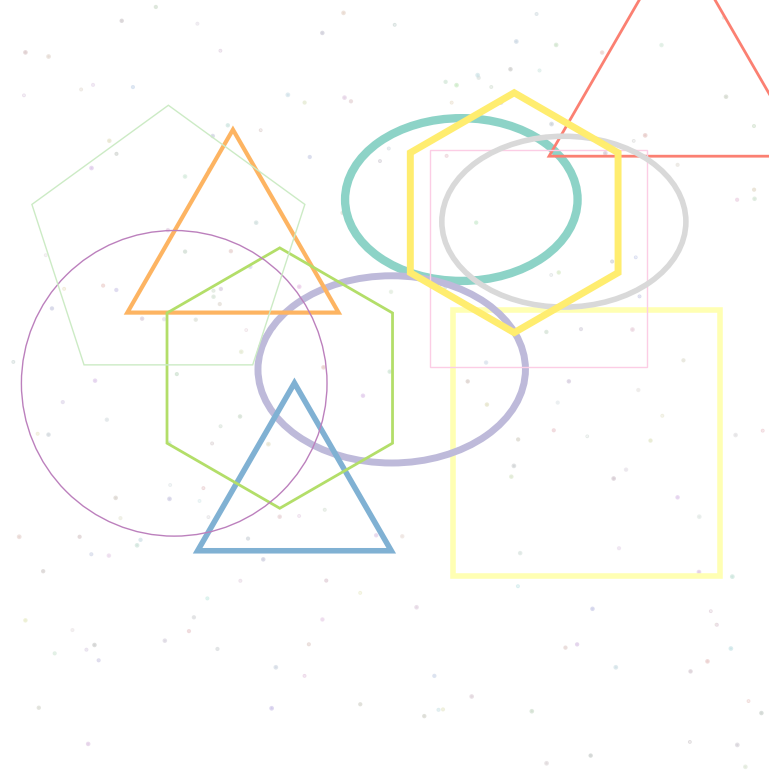[{"shape": "oval", "thickness": 3, "radius": 0.75, "center": [0.599, 0.741]}, {"shape": "square", "thickness": 2, "radius": 0.86, "center": [0.762, 0.424]}, {"shape": "oval", "thickness": 2.5, "radius": 0.87, "center": [0.509, 0.52]}, {"shape": "triangle", "thickness": 1, "radius": 0.96, "center": [0.879, 0.893]}, {"shape": "triangle", "thickness": 2, "radius": 0.73, "center": [0.382, 0.357]}, {"shape": "triangle", "thickness": 1.5, "radius": 0.79, "center": [0.303, 0.673]}, {"shape": "hexagon", "thickness": 1, "radius": 0.85, "center": [0.363, 0.509]}, {"shape": "square", "thickness": 0.5, "radius": 0.71, "center": [0.699, 0.665]}, {"shape": "oval", "thickness": 2, "radius": 0.79, "center": [0.732, 0.712]}, {"shape": "circle", "thickness": 0.5, "radius": 0.99, "center": [0.226, 0.502]}, {"shape": "pentagon", "thickness": 0.5, "radius": 0.93, "center": [0.219, 0.677]}, {"shape": "hexagon", "thickness": 2.5, "radius": 0.78, "center": [0.668, 0.724]}]